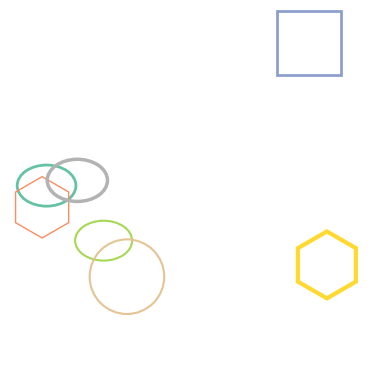[{"shape": "oval", "thickness": 2, "radius": 0.38, "center": [0.121, 0.518]}, {"shape": "hexagon", "thickness": 1, "radius": 0.4, "center": [0.109, 0.461]}, {"shape": "square", "thickness": 2, "radius": 0.42, "center": [0.803, 0.888]}, {"shape": "oval", "thickness": 1.5, "radius": 0.37, "center": [0.269, 0.375]}, {"shape": "hexagon", "thickness": 3, "radius": 0.43, "center": [0.849, 0.312]}, {"shape": "circle", "thickness": 1.5, "radius": 0.48, "center": [0.33, 0.281]}, {"shape": "oval", "thickness": 2.5, "radius": 0.39, "center": [0.201, 0.532]}]